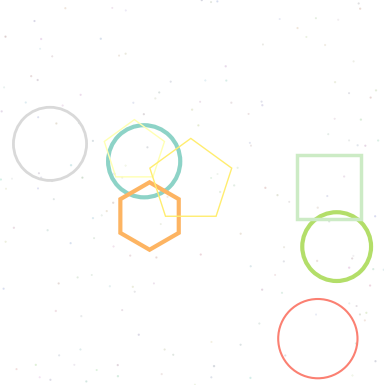[{"shape": "circle", "thickness": 3, "radius": 0.47, "center": [0.374, 0.581]}, {"shape": "pentagon", "thickness": 1, "radius": 0.41, "center": [0.349, 0.607]}, {"shape": "circle", "thickness": 1.5, "radius": 0.51, "center": [0.826, 0.12]}, {"shape": "hexagon", "thickness": 3, "radius": 0.44, "center": [0.388, 0.439]}, {"shape": "circle", "thickness": 3, "radius": 0.45, "center": [0.874, 0.359]}, {"shape": "circle", "thickness": 2, "radius": 0.47, "center": [0.13, 0.626]}, {"shape": "square", "thickness": 2.5, "radius": 0.41, "center": [0.854, 0.515]}, {"shape": "pentagon", "thickness": 1, "radius": 0.56, "center": [0.496, 0.529]}]